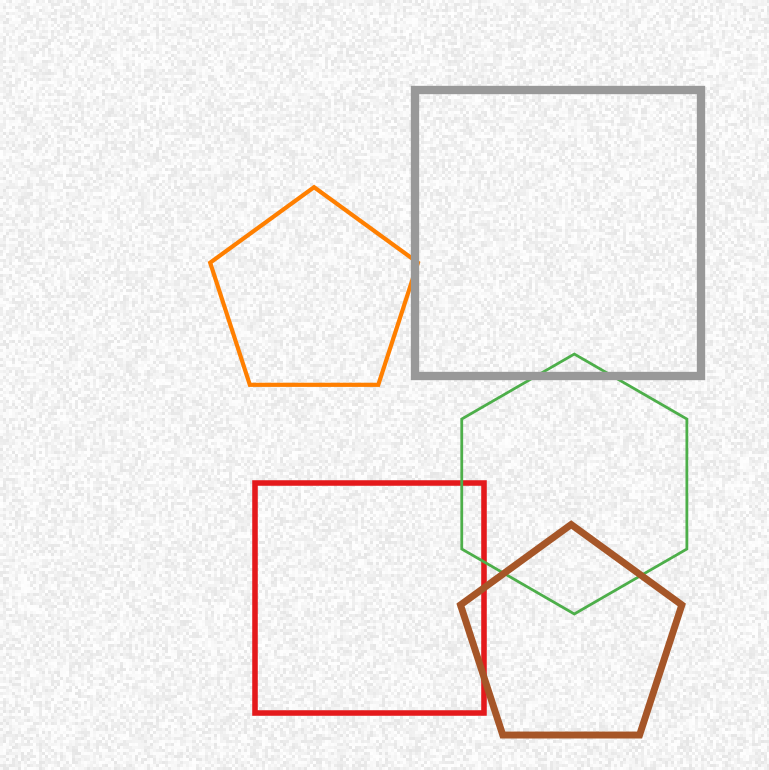[{"shape": "square", "thickness": 2, "radius": 0.74, "center": [0.48, 0.223]}, {"shape": "hexagon", "thickness": 1, "radius": 0.84, "center": [0.746, 0.371]}, {"shape": "pentagon", "thickness": 1.5, "radius": 0.71, "center": [0.408, 0.615]}, {"shape": "pentagon", "thickness": 2.5, "radius": 0.76, "center": [0.742, 0.168]}, {"shape": "square", "thickness": 3, "radius": 0.93, "center": [0.724, 0.697]}]